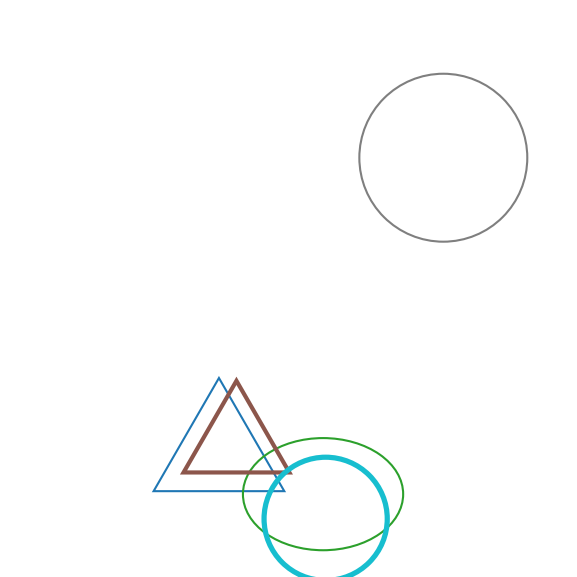[{"shape": "triangle", "thickness": 1, "radius": 0.65, "center": [0.379, 0.214]}, {"shape": "oval", "thickness": 1, "radius": 0.69, "center": [0.559, 0.143]}, {"shape": "triangle", "thickness": 2, "radius": 0.53, "center": [0.409, 0.234]}, {"shape": "circle", "thickness": 1, "radius": 0.73, "center": [0.768, 0.726]}, {"shape": "circle", "thickness": 2.5, "radius": 0.53, "center": [0.564, 0.101]}]